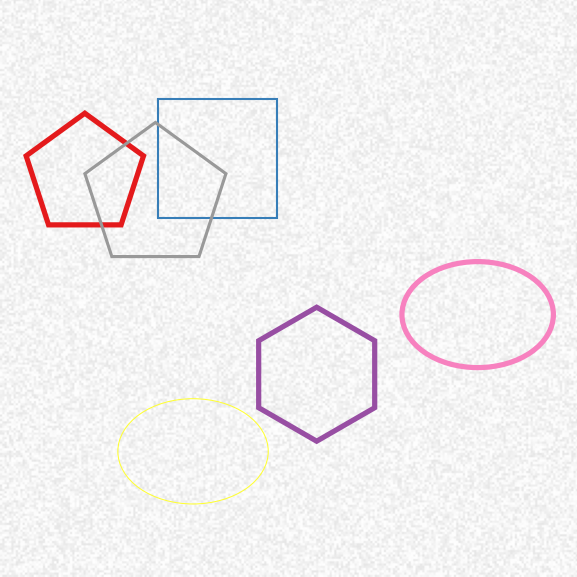[{"shape": "pentagon", "thickness": 2.5, "radius": 0.53, "center": [0.147, 0.696]}, {"shape": "square", "thickness": 1, "radius": 0.51, "center": [0.377, 0.725]}, {"shape": "hexagon", "thickness": 2.5, "radius": 0.58, "center": [0.548, 0.351]}, {"shape": "oval", "thickness": 0.5, "radius": 0.65, "center": [0.334, 0.218]}, {"shape": "oval", "thickness": 2.5, "radius": 0.66, "center": [0.827, 0.454]}, {"shape": "pentagon", "thickness": 1.5, "radius": 0.64, "center": [0.269, 0.659]}]